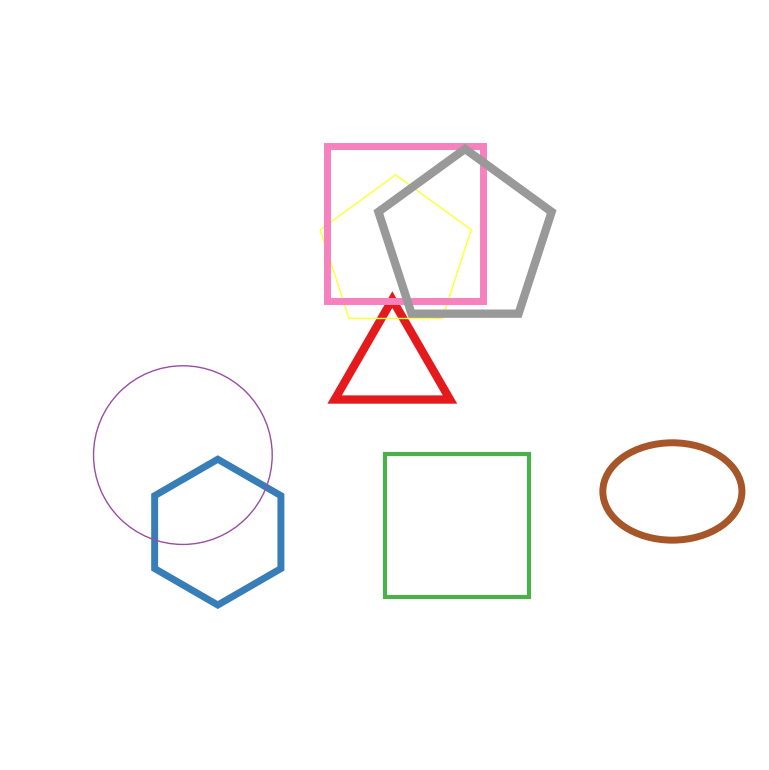[{"shape": "triangle", "thickness": 3, "radius": 0.43, "center": [0.51, 0.524]}, {"shape": "hexagon", "thickness": 2.5, "radius": 0.47, "center": [0.283, 0.309]}, {"shape": "square", "thickness": 1.5, "radius": 0.47, "center": [0.593, 0.318]}, {"shape": "circle", "thickness": 0.5, "radius": 0.58, "center": [0.237, 0.409]}, {"shape": "pentagon", "thickness": 0.5, "radius": 0.52, "center": [0.514, 0.67]}, {"shape": "oval", "thickness": 2.5, "radius": 0.45, "center": [0.873, 0.362]}, {"shape": "square", "thickness": 2.5, "radius": 0.51, "center": [0.526, 0.71]}, {"shape": "pentagon", "thickness": 3, "radius": 0.59, "center": [0.604, 0.688]}]